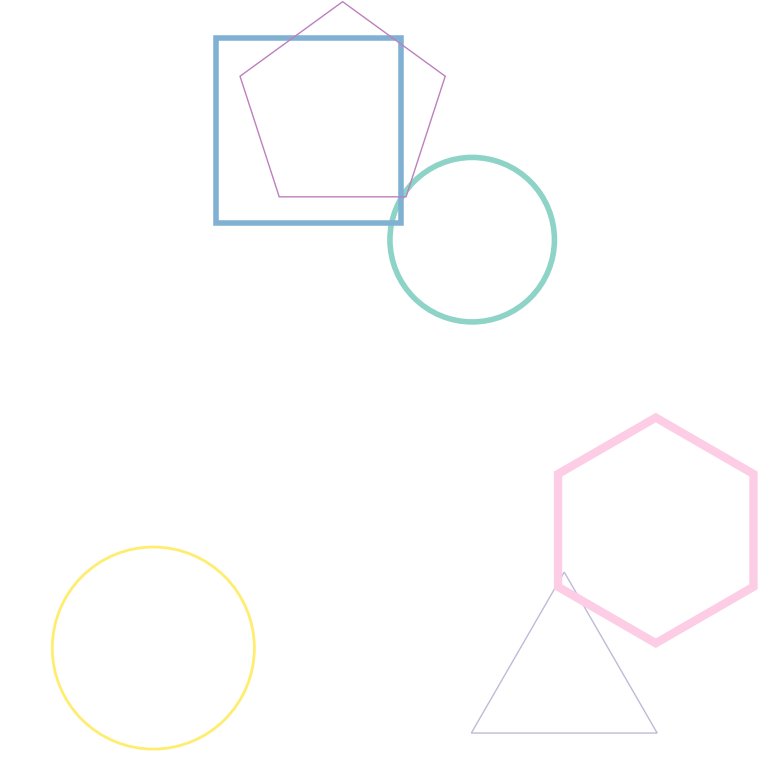[{"shape": "circle", "thickness": 2, "radius": 0.53, "center": [0.613, 0.689]}, {"shape": "triangle", "thickness": 0.5, "radius": 0.7, "center": [0.733, 0.118]}, {"shape": "square", "thickness": 2, "radius": 0.6, "center": [0.401, 0.831]}, {"shape": "hexagon", "thickness": 3, "radius": 0.73, "center": [0.852, 0.311]}, {"shape": "pentagon", "thickness": 0.5, "radius": 0.7, "center": [0.445, 0.858]}, {"shape": "circle", "thickness": 1, "radius": 0.66, "center": [0.199, 0.158]}]